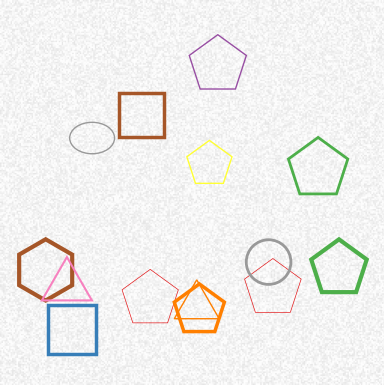[{"shape": "pentagon", "thickness": 0.5, "radius": 0.39, "center": [0.709, 0.251]}, {"shape": "pentagon", "thickness": 0.5, "radius": 0.38, "center": [0.39, 0.224]}, {"shape": "square", "thickness": 2.5, "radius": 0.32, "center": [0.187, 0.144]}, {"shape": "pentagon", "thickness": 3, "radius": 0.38, "center": [0.88, 0.303]}, {"shape": "pentagon", "thickness": 2, "radius": 0.41, "center": [0.826, 0.562]}, {"shape": "pentagon", "thickness": 1, "radius": 0.39, "center": [0.566, 0.832]}, {"shape": "triangle", "thickness": 1, "radius": 0.34, "center": [0.511, 0.206]}, {"shape": "pentagon", "thickness": 2.5, "radius": 0.34, "center": [0.518, 0.194]}, {"shape": "pentagon", "thickness": 1, "radius": 0.31, "center": [0.544, 0.574]}, {"shape": "hexagon", "thickness": 3, "radius": 0.4, "center": [0.119, 0.299]}, {"shape": "square", "thickness": 2.5, "radius": 0.29, "center": [0.368, 0.702]}, {"shape": "triangle", "thickness": 1.5, "radius": 0.37, "center": [0.174, 0.257]}, {"shape": "oval", "thickness": 1, "radius": 0.29, "center": [0.239, 0.642]}, {"shape": "circle", "thickness": 2, "radius": 0.29, "center": [0.698, 0.319]}]